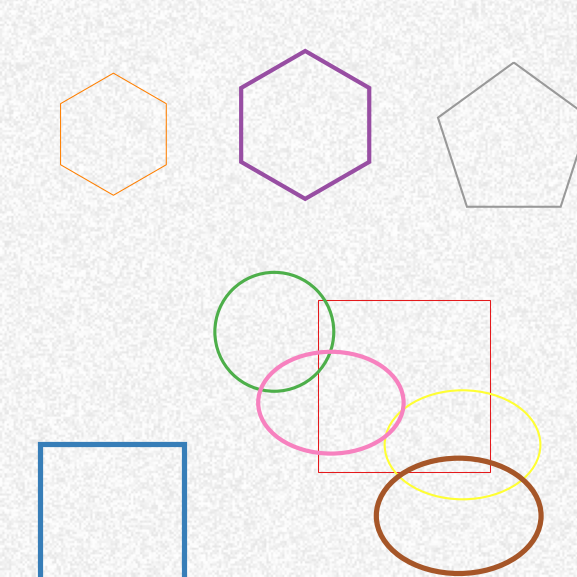[{"shape": "square", "thickness": 0.5, "radius": 0.75, "center": [0.699, 0.33]}, {"shape": "square", "thickness": 2.5, "radius": 0.62, "center": [0.194, 0.106]}, {"shape": "circle", "thickness": 1.5, "radius": 0.51, "center": [0.475, 0.425]}, {"shape": "hexagon", "thickness": 2, "radius": 0.64, "center": [0.528, 0.783]}, {"shape": "hexagon", "thickness": 0.5, "radius": 0.53, "center": [0.196, 0.767]}, {"shape": "oval", "thickness": 1, "radius": 0.67, "center": [0.801, 0.229]}, {"shape": "oval", "thickness": 2.5, "radius": 0.71, "center": [0.794, 0.106]}, {"shape": "oval", "thickness": 2, "radius": 0.63, "center": [0.573, 0.302]}, {"shape": "pentagon", "thickness": 1, "radius": 0.69, "center": [0.89, 0.753]}]